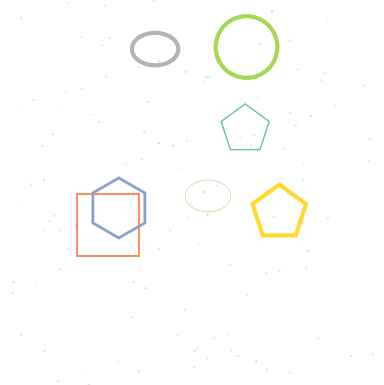[{"shape": "pentagon", "thickness": 1, "radius": 0.33, "center": [0.637, 0.664]}, {"shape": "square", "thickness": 1.5, "radius": 0.4, "center": [0.28, 0.416]}, {"shape": "hexagon", "thickness": 2, "radius": 0.39, "center": [0.309, 0.46]}, {"shape": "circle", "thickness": 3, "radius": 0.4, "center": [0.64, 0.878]}, {"shape": "pentagon", "thickness": 3, "radius": 0.36, "center": [0.725, 0.448]}, {"shape": "oval", "thickness": 0.5, "radius": 0.29, "center": [0.54, 0.491]}, {"shape": "oval", "thickness": 3, "radius": 0.3, "center": [0.403, 0.872]}]